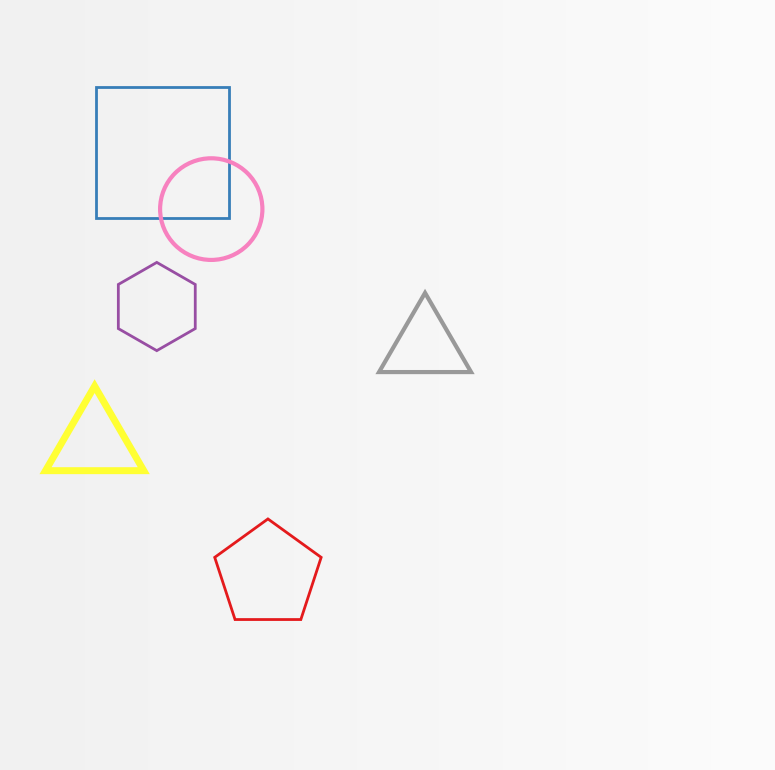[{"shape": "pentagon", "thickness": 1, "radius": 0.36, "center": [0.346, 0.254]}, {"shape": "square", "thickness": 1, "radius": 0.43, "center": [0.21, 0.802]}, {"shape": "hexagon", "thickness": 1, "radius": 0.29, "center": [0.202, 0.602]}, {"shape": "triangle", "thickness": 2.5, "radius": 0.37, "center": [0.122, 0.425]}, {"shape": "circle", "thickness": 1.5, "radius": 0.33, "center": [0.273, 0.728]}, {"shape": "triangle", "thickness": 1.5, "radius": 0.34, "center": [0.548, 0.551]}]